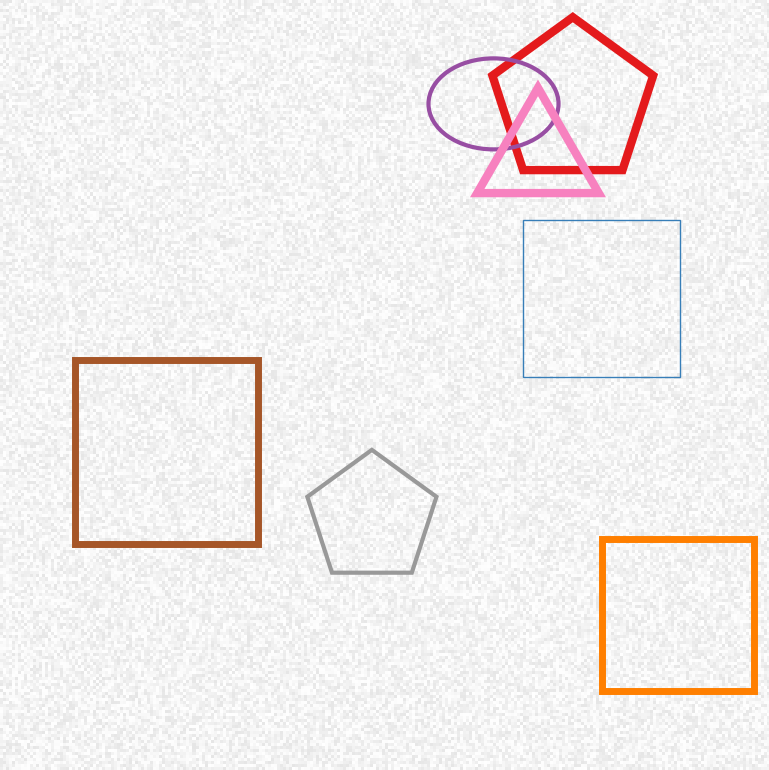[{"shape": "pentagon", "thickness": 3, "radius": 0.55, "center": [0.744, 0.868]}, {"shape": "square", "thickness": 0.5, "radius": 0.51, "center": [0.781, 0.613]}, {"shape": "oval", "thickness": 1.5, "radius": 0.42, "center": [0.641, 0.865]}, {"shape": "square", "thickness": 2.5, "radius": 0.5, "center": [0.88, 0.201]}, {"shape": "square", "thickness": 2.5, "radius": 0.6, "center": [0.216, 0.413]}, {"shape": "triangle", "thickness": 3, "radius": 0.46, "center": [0.699, 0.795]}, {"shape": "pentagon", "thickness": 1.5, "radius": 0.44, "center": [0.483, 0.328]}]